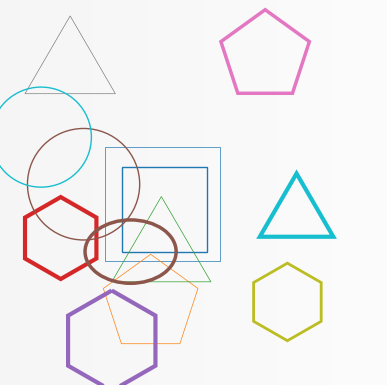[{"shape": "square", "thickness": 0.5, "radius": 0.74, "center": [0.419, 0.471]}, {"shape": "square", "thickness": 1, "radius": 0.55, "center": [0.425, 0.455]}, {"shape": "pentagon", "thickness": 0.5, "radius": 0.64, "center": [0.389, 0.211]}, {"shape": "triangle", "thickness": 0.5, "radius": 0.74, "center": [0.416, 0.342]}, {"shape": "hexagon", "thickness": 3, "radius": 0.53, "center": [0.157, 0.382]}, {"shape": "hexagon", "thickness": 3, "radius": 0.65, "center": [0.288, 0.115]}, {"shape": "oval", "thickness": 2.5, "radius": 0.59, "center": [0.337, 0.346]}, {"shape": "circle", "thickness": 1, "radius": 0.72, "center": [0.216, 0.521]}, {"shape": "pentagon", "thickness": 2.5, "radius": 0.6, "center": [0.684, 0.855]}, {"shape": "triangle", "thickness": 0.5, "radius": 0.67, "center": [0.181, 0.824]}, {"shape": "hexagon", "thickness": 2, "radius": 0.5, "center": [0.742, 0.216]}, {"shape": "circle", "thickness": 1, "radius": 0.65, "center": [0.106, 0.644]}, {"shape": "triangle", "thickness": 3, "radius": 0.55, "center": [0.765, 0.44]}]